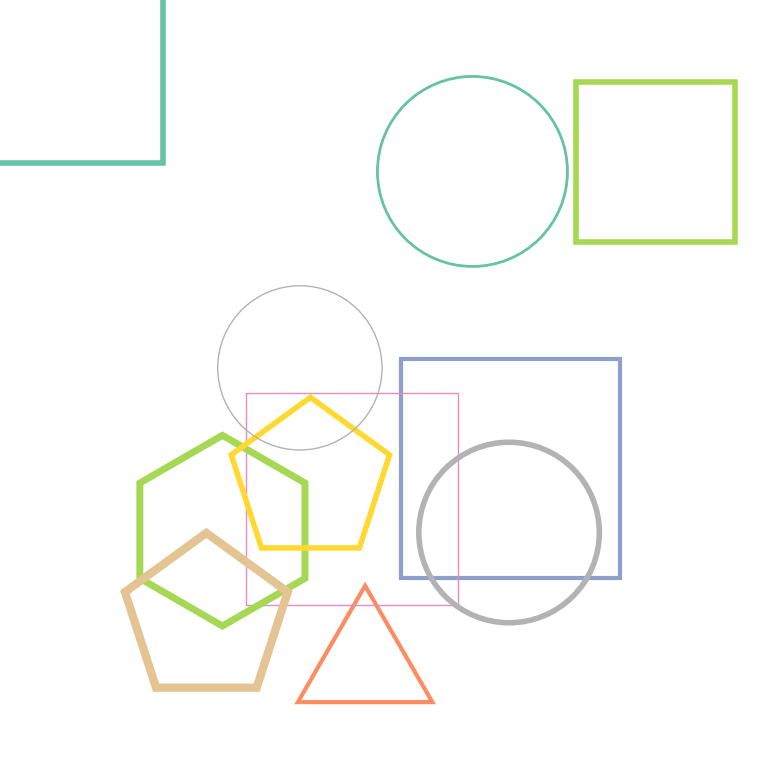[{"shape": "square", "thickness": 2, "radius": 0.53, "center": [0.105, 0.895]}, {"shape": "circle", "thickness": 1, "radius": 0.62, "center": [0.614, 0.777]}, {"shape": "triangle", "thickness": 1.5, "radius": 0.5, "center": [0.474, 0.139]}, {"shape": "square", "thickness": 1.5, "radius": 0.71, "center": [0.663, 0.391]}, {"shape": "square", "thickness": 0.5, "radius": 0.69, "center": [0.457, 0.352]}, {"shape": "square", "thickness": 2, "radius": 0.52, "center": [0.851, 0.79]}, {"shape": "hexagon", "thickness": 2.5, "radius": 0.62, "center": [0.289, 0.311]}, {"shape": "pentagon", "thickness": 2, "radius": 0.54, "center": [0.403, 0.376]}, {"shape": "pentagon", "thickness": 3, "radius": 0.56, "center": [0.268, 0.197]}, {"shape": "circle", "thickness": 0.5, "radius": 0.53, "center": [0.389, 0.522]}, {"shape": "circle", "thickness": 2, "radius": 0.59, "center": [0.661, 0.308]}]